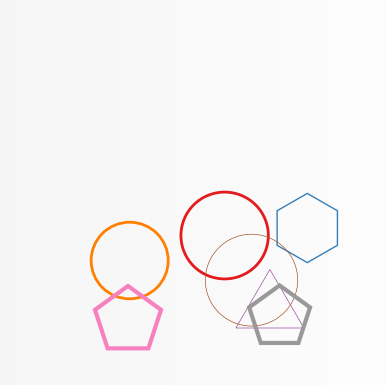[{"shape": "circle", "thickness": 2, "radius": 0.56, "center": [0.58, 0.388]}, {"shape": "hexagon", "thickness": 1, "radius": 0.45, "center": [0.793, 0.408]}, {"shape": "triangle", "thickness": 0.5, "radius": 0.51, "center": [0.696, 0.199]}, {"shape": "circle", "thickness": 2, "radius": 0.5, "center": [0.335, 0.323]}, {"shape": "circle", "thickness": 0.5, "radius": 0.6, "center": [0.649, 0.272]}, {"shape": "pentagon", "thickness": 3, "radius": 0.45, "center": [0.33, 0.168]}, {"shape": "pentagon", "thickness": 3, "radius": 0.41, "center": [0.722, 0.176]}]